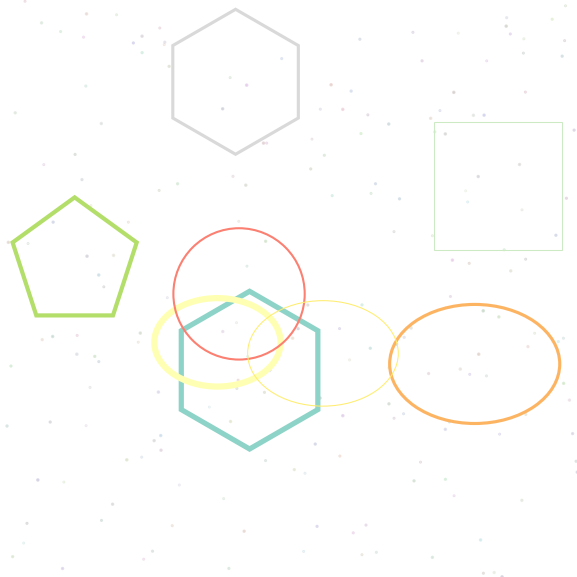[{"shape": "hexagon", "thickness": 2.5, "radius": 0.68, "center": [0.432, 0.358]}, {"shape": "oval", "thickness": 3, "radius": 0.55, "center": [0.377, 0.406]}, {"shape": "circle", "thickness": 1, "radius": 0.57, "center": [0.414, 0.49]}, {"shape": "oval", "thickness": 1.5, "radius": 0.74, "center": [0.822, 0.369]}, {"shape": "pentagon", "thickness": 2, "radius": 0.56, "center": [0.129, 0.544]}, {"shape": "hexagon", "thickness": 1.5, "radius": 0.63, "center": [0.408, 0.858]}, {"shape": "square", "thickness": 0.5, "radius": 0.56, "center": [0.862, 0.677]}, {"shape": "oval", "thickness": 0.5, "radius": 0.65, "center": [0.559, 0.387]}]